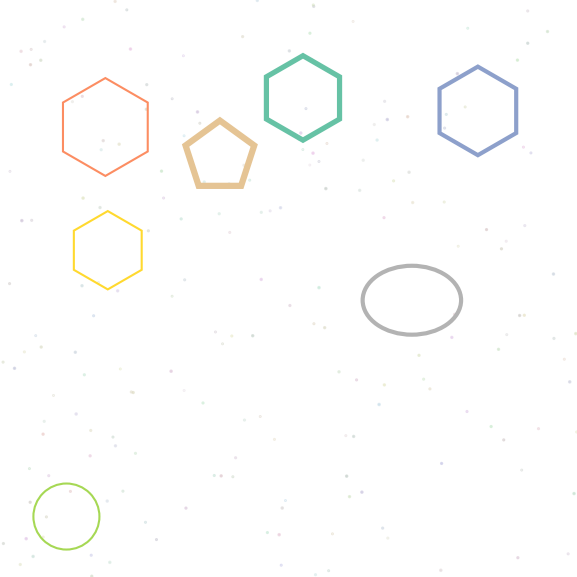[{"shape": "hexagon", "thickness": 2.5, "radius": 0.37, "center": [0.525, 0.83]}, {"shape": "hexagon", "thickness": 1, "radius": 0.42, "center": [0.182, 0.779]}, {"shape": "hexagon", "thickness": 2, "radius": 0.38, "center": [0.827, 0.807]}, {"shape": "circle", "thickness": 1, "radius": 0.29, "center": [0.115, 0.105]}, {"shape": "hexagon", "thickness": 1, "radius": 0.34, "center": [0.187, 0.566]}, {"shape": "pentagon", "thickness": 3, "radius": 0.31, "center": [0.381, 0.728]}, {"shape": "oval", "thickness": 2, "radius": 0.43, "center": [0.713, 0.479]}]